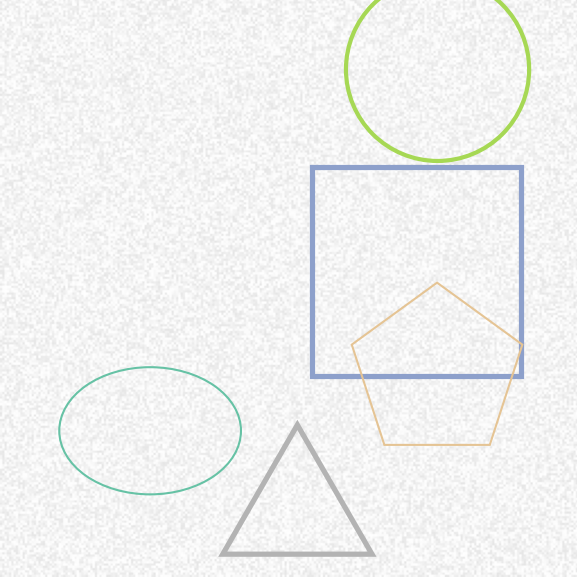[{"shape": "oval", "thickness": 1, "radius": 0.79, "center": [0.26, 0.253]}, {"shape": "square", "thickness": 2.5, "radius": 0.9, "center": [0.721, 0.529]}, {"shape": "circle", "thickness": 2, "radius": 0.79, "center": [0.758, 0.879]}, {"shape": "pentagon", "thickness": 1, "radius": 0.78, "center": [0.757, 0.354]}, {"shape": "triangle", "thickness": 2.5, "radius": 0.75, "center": [0.515, 0.114]}]